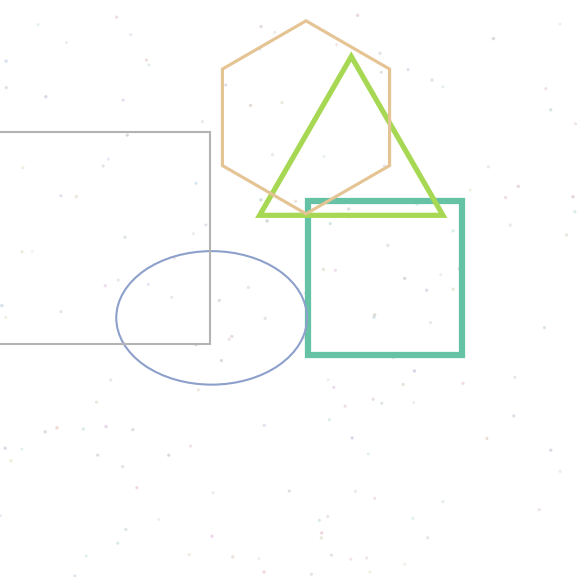[{"shape": "square", "thickness": 3, "radius": 0.67, "center": [0.667, 0.517]}, {"shape": "oval", "thickness": 1, "radius": 0.83, "center": [0.366, 0.449]}, {"shape": "triangle", "thickness": 2.5, "radius": 0.92, "center": [0.608, 0.718]}, {"shape": "hexagon", "thickness": 1.5, "radius": 0.84, "center": [0.53, 0.796]}, {"shape": "square", "thickness": 1, "radius": 0.92, "center": [0.18, 0.587]}]